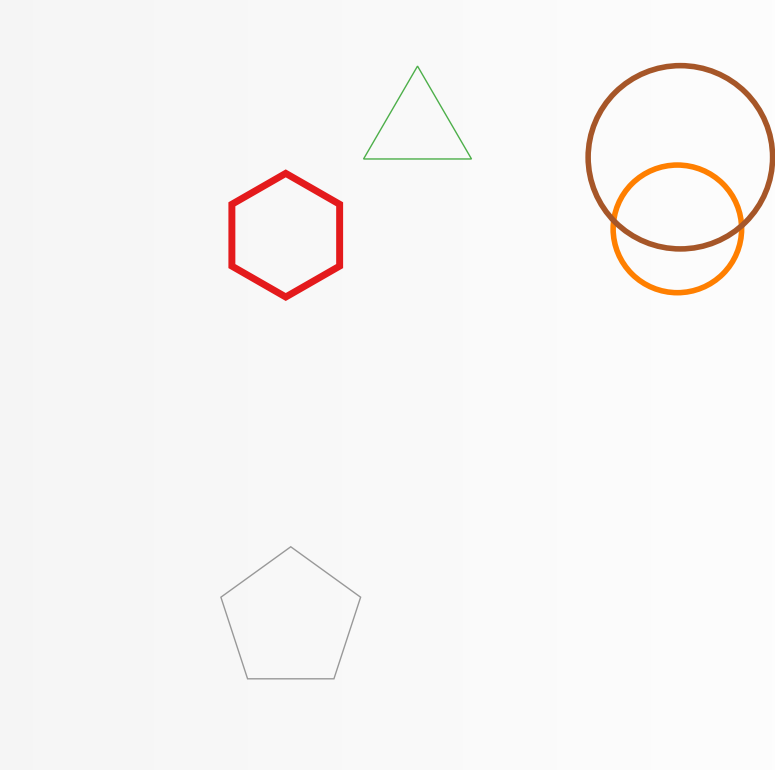[{"shape": "hexagon", "thickness": 2.5, "radius": 0.4, "center": [0.369, 0.695]}, {"shape": "triangle", "thickness": 0.5, "radius": 0.4, "center": [0.539, 0.834]}, {"shape": "circle", "thickness": 2, "radius": 0.41, "center": [0.874, 0.703]}, {"shape": "circle", "thickness": 2, "radius": 0.6, "center": [0.878, 0.796]}, {"shape": "pentagon", "thickness": 0.5, "radius": 0.47, "center": [0.375, 0.195]}]